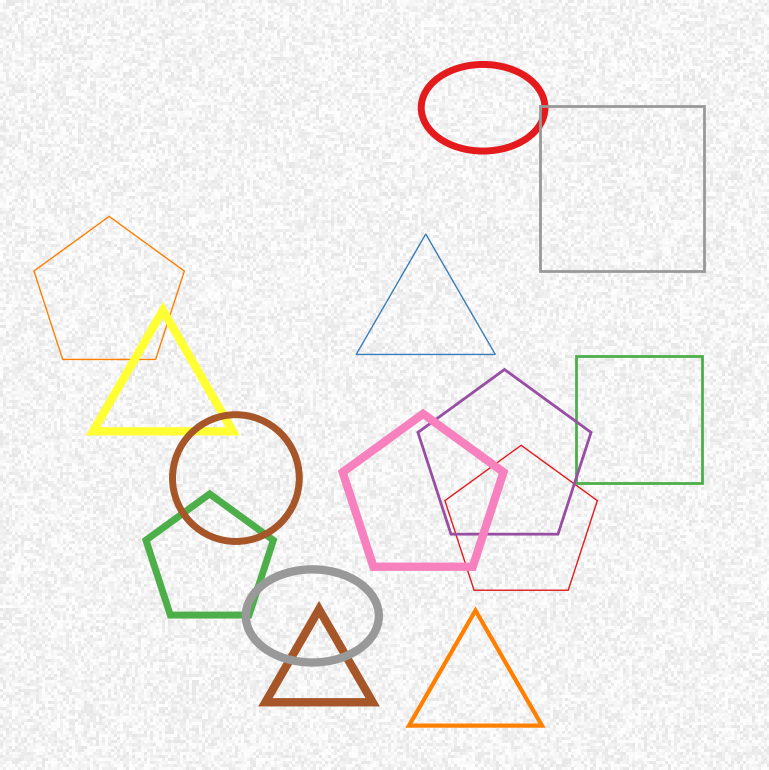[{"shape": "oval", "thickness": 2.5, "radius": 0.4, "center": [0.627, 0.86]}, {"shape": "pentagon", "thickness": 0.5, "radius": 0.52, "center": [0.677, 0.318]}, {"shape": "triangle", "thickness": 0.5, "radius": 0.52, "center": [0.553, 0.592]}, {"shape": "pentagon", "thickness": 2.5, "radius": 0.43, "center": [0.272, 0.272]}, {"shape": "square", "thickness": 1, "radius": 0.41, "center": [0.83, 0.455]}, {"shape": "pentagon", "thickness": 1, "radius": 0.59, "center": [0.655, 0.402]}, {"shape": "pentagon", "thickness": 0.5, "radius": 0.51, "center": [0.142, 0.616]}, {"shape": "triangle", "thickness": 1.5, "radius": 0.5, "center": [0.617, 0.108]}, {"shape": "triangle", "thickness": 3, "radius": 0.52, "center": [0.212, 0.492]}, {"shape": "circle", "thickness": 2.5, "radius": 0.41, "center": [0.306, 0.379]}, {"shape": "triangle", "thickness": 3, "radius": 0.4, "center": [0.414, 0.128]}, {"shape": "pentagon", "thickness": 3, "radius": 0.55, "center": [0.549, 0.353]}, {"shape": "square", "thickness": 1, "radius": 0.53, "center": [0.808, 0.755]}, {"shape": "oval", "thickness": 3, "radius": 0.43, "center": [0.406, 0.2]}]